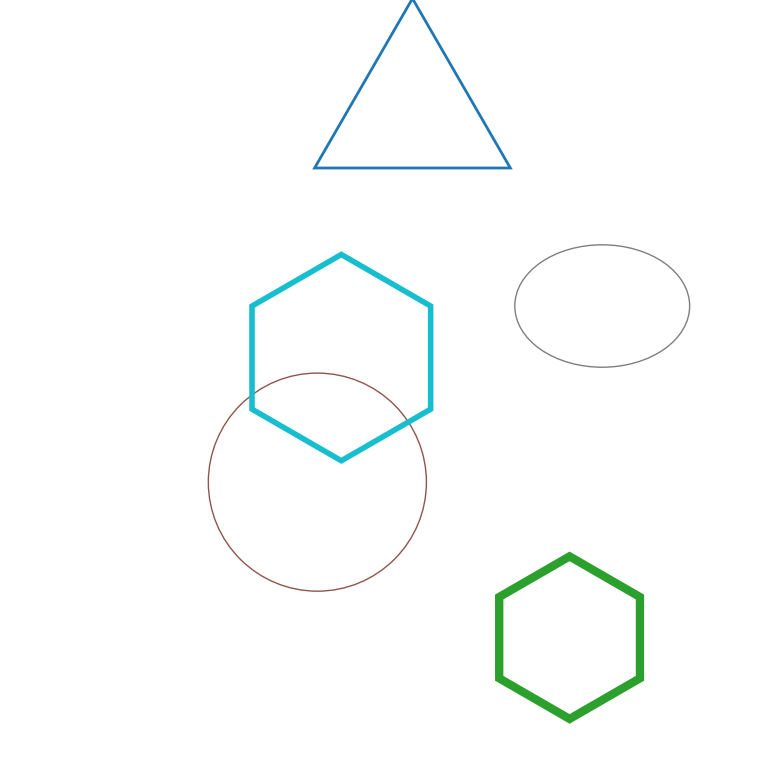[{"shape": "triangle", "thickness": 1, "radius": 0.73, "center": [0.536, 0.855]}, {"shape": "hexagon", "thickness": 3, "radius": 0.53, "center": [0.74, 0.172]}, {"shape": "circle", "thickness": 0.5, "radius": 0.71, "center": [0.412, 0.374]}, {"shape": "oval", "thickness": 0.5, "radius": 0.57, "center": [0.782, 0.603]}, {"shape": "hexagon", "thickness": 2, "radius": 0.67, "center": [0.443, 0.536]}]